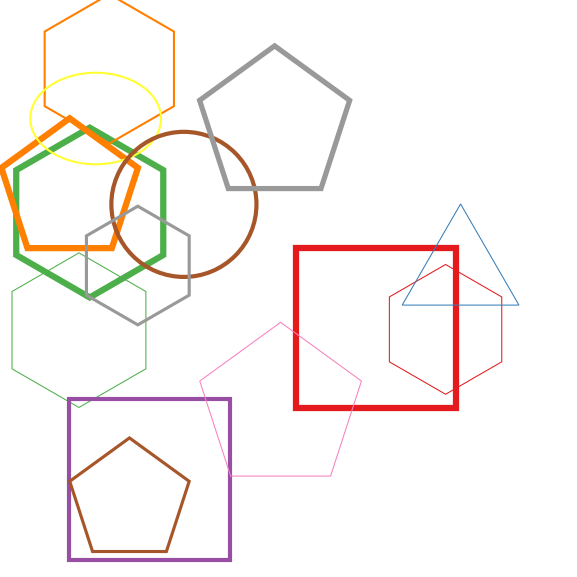[{"shape": "square", "thickness": 3, "radius": 0.69, "center": [0.65, 0.432]}, {"shape": "hexagon", "thickness": 0.5, "radius": 0.56, "center": [0.772, 0.429]}, {"shape": "triangle", "thickness": 0.5, "radius": 0.58, "center": [0.798, 0.529]}, {"shape": "hexagon", "thickness": 3, "radius": 0.74, "center": [0.155, 0.631]}, {"shape": "hexagon", "thickness": 0.5, "radius": 0.67, "center": [0.137, 0.427]}, {"shape": "square", "thickness": 2, "radius": 0.7, "center": [0.259, 0.169]}, {"shape": "pentagon", "thickness": 3, "radius": 0.62, "center": [0.121, 0.67]}, {"shape": "hexagon", "thickness": 1, "radius": 0.65, "center": [0.189, 0.88]}, {"shape": "oval", "thickness": 1, "radius": 0.57, "center": [0.166, 0.794]}, {"shape": "circle", "thickness": 2, "radius": 0.63, "center": [0.318, 0.645]}, {"shape": "pentagon", "thickness": 1.5, "radius": 0.54, "center": [0.224, 0.132]}, {"shape": "pentagon", "thickness": 0.5, "radius": 0.74, "center": [0.486, 0.294]}, {"shape": "pentagon", "thickness": 2.5, "radius": 0.68, "center": [0.476, 0.783]}, {"shape": "hexagon", "thickness": 1.5, "radius": 0.51, "center": [0.239, 0.539]}]